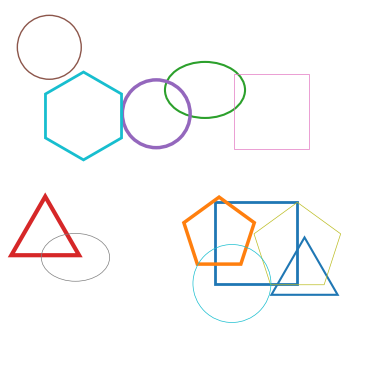[{"shape": "square", "thickness": 2, "radius": 0.53, "center": [0.665, 0.368]}, {"shape": "triangle", "thickness": 1.5, "radius": 0.5, "center": [0.791, 0.284]}, {"shape": "pentagon", "thickness": 2.5, "radius": 0.48, "center": [0.569, 0.392]}, {"shape": "oval", "thickness": 1.5, "radius": 0.52, "center": [0.532, 0.766]}, {"shape": "triangle", "thickness": 3, "radius": 0.51, "center": [0.117, 0.388]}, {"shape": "circle", "thickness": 2.5, "radius": 0.44, "center": [0.406, 0.704]}, {"shape": "circle", "thickness": 1, "radius": 0.42, "center": [0.128, 0.877]}, {"shape": "square", "thickness": 0.5, "radius": 0.49, "center": [0.706, 0.711]}, {"shape": "oval", "thickness": 0.5, "radius": 0.44, "center": [0.196, 0.332]}, {"shape": "pentagon", "thickness": 0.5, "radius": 0.59, "center": [0.772, 0.356]}, {"shape": "hexagon", "thickness": 2, "radius": 0.57, "center": [0.217, 0.699]}, {"shape": "circle", "thickness": 0.5, "radius": 0.51, "center": [0.602, 0.264]}]